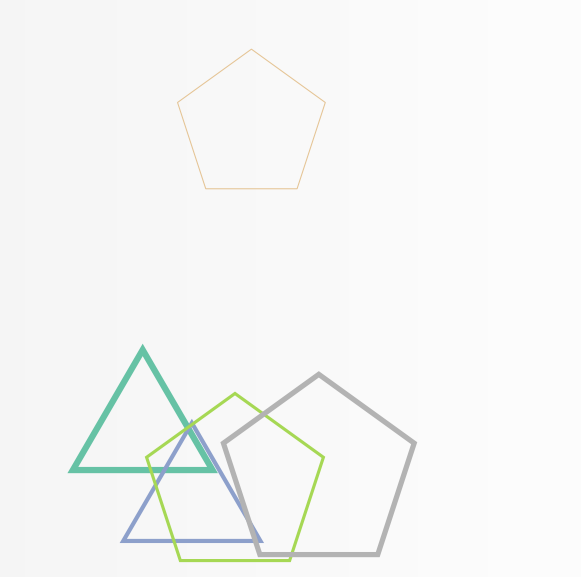[{"shape": "triangle", "thickness": 3, "radius": 0.69, "center": [0.245, 0.255]}, {"shape": "triangle", "thickness": 2, "radius": 0.68, "center": [0.33, 0.131]}, {"shape": "pentagon", "thickness": 1.5, "radius": 0.8, "center": [0.404, 0.158]}, {"shape": "pentagon", "thickness": 0.5, "radius": 0.67, "center": [0.433, 0.78]}, {"shape": "pentagon", "thickness": 2.5, "radius": 0.86, "center": [0.548, 0.178]}]